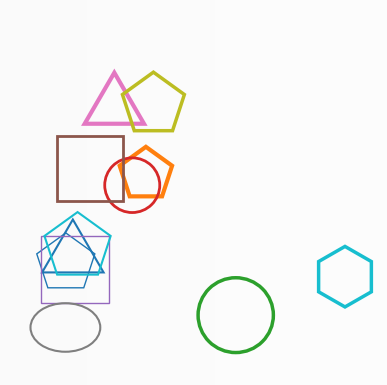[{"shape": "triangle", "thickness": 1.5, "radius": 0.46, "center": [0.188, 0.338]}, {"shape": "pentagon", "thickness": 1, "radius": 0.39, "center": [0.17, 0.316]}, {"shape": "pentagon", "thickness": 3, "radius": 0.36, "center": [0.376, 0.548]}, {"shape": "circle", "thickness": 2.5, "radius": 0.49, "center": [0.608, 0.181]}, {"shape": "circle", "thickness": 2, "radius": 0.36, "center": [0.341, 0.519]}, {"shape": "square", "thickness": 1, "radius": 0.44, "center": [0.193, 0.299]}, {"shape": "square", "thickness": 2, "radius": 0.42, "center": [0.232, 0.563]}, {"shape": "triangle", "thickness": 3, "radius": 0.44, "center": [0.295, 0.723]}, {"shape": "oval", "thickness": 1.5, "radius": 0.45, "center": [0.169, 0.149]}, {"shape": "pentagon", "thickness": 2.5, "radius": 0.42, "center": [0.396, 0.728]}, {"shape": "pentagon", "thickness": 1.5, "radius": 0.45, "center": [0.2, 0.359]}, {"shape": "hexagon", "thickness": 2.5, "radius": 0.39, "center": [0.89, 0.281]}]